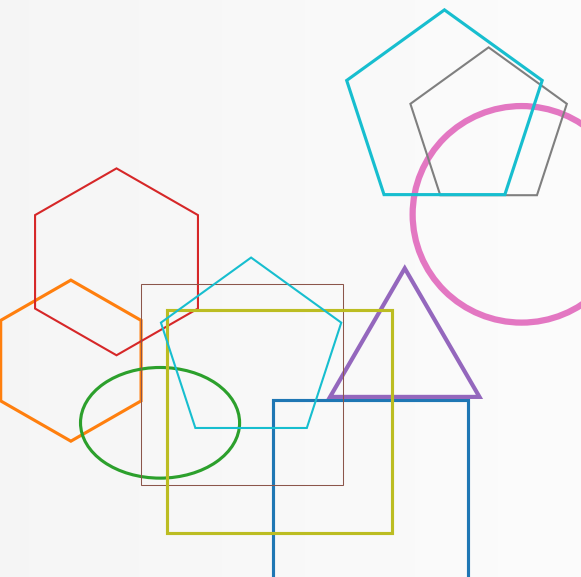[{"shape": "square", "thickness": 1.5, "radius": 0.84, "center": [0.637, 0.139]}, {"shape": "hexagon", "thickness": 1.5, "radius": 0.7, "center": [0.122, 0.375]}, {"shape": "oval", "thickness": 1.5, "radius": 0.68, "center": [0.275, 0.267]}, {"shape": "hexagon", "thickness": 1, "radius": 0.81, "center": [0.2, 0.546]}, {"shape": "triangle", "thickness": 2, "radius": 0.74, "center": [0.696, 0.386]}, {"shape": "square", "thickness": 0.5, "radius": 0.87, "center": [0.417, 0.334]}, {"shape": "circle", "thickness": 3, "radius": 0.94, "center": [0.897, 0.628]}, {"shape": "pentagon", "thickness": 1, "radius": 0.71, "center": [0.841, 0.776]}, {"shape": "square", "thickness": 1.5, "radius": 0.97, "center": [0.481, 0.27]}, {"shape": "pentagon", "thickness": 1.5, "radius": 0.88, "center": [0.765, 0.805]}, {"shape": "pentagon", "thickness": 1, "radius": 0.82, "center": [0.432, 0.39]}]